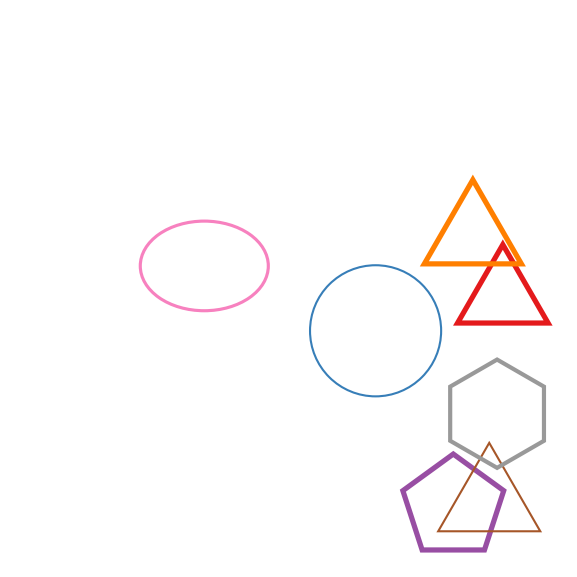[{"shape": "triangle", "thickness": 2.5, "radius": 0.45, "center": [0.871, 0.485]}, {"shape": "circle", "thickness": 1, "radius": 0.57, "center": [0.65, 0.426]}, {"shape": "pentagon", "thickness": 2.5, "radius": 0.46, "center": [0.785, 0.121]}, {"shape": "triangle", "thickness": 2.5, "radius": 0.49, "center": [0.819, 0.591]}, {"shape": "triangle", "thickness": 1, "radius": 0.51, "center": [0.847, 0.13]}, {"shape": "oval", "thickness": 1.5, "radius": 0.55, "center": [0.354, 0.539]}, {"shape": "hexagon", "thickness": 2, "radius": 0.47, "center": [0.861, 0.283]}]